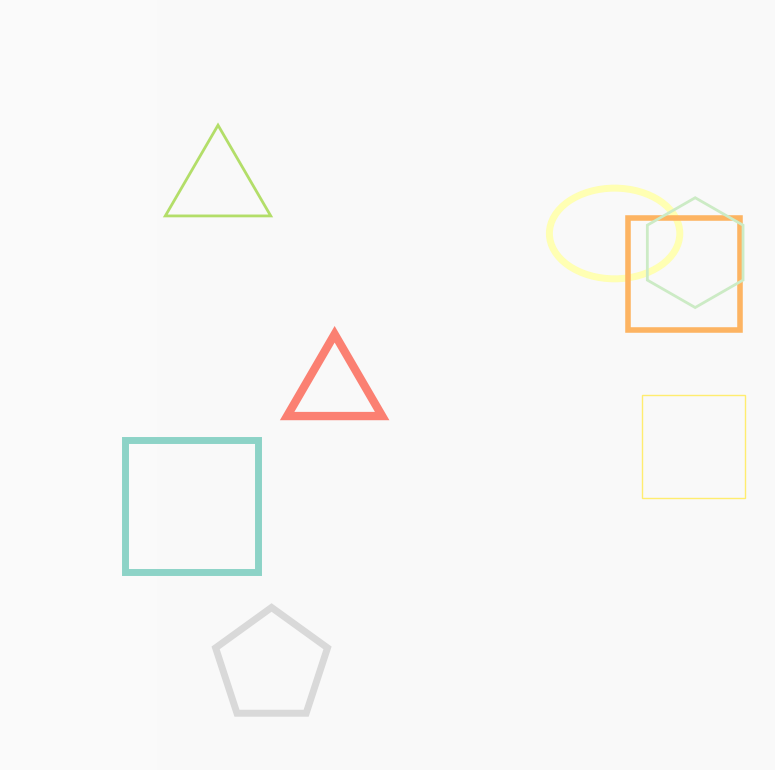[{"shape": "square", "thickness": 2.5, "radius": 0.43, "center": [0.247, 0.343]}, {"shape": "oval", "thickness": 2.5, "radius": 0.42, "center": [0.793, 0.697]}, {"shape": "triangle", "thickness": 3, "radius": 0.35, "center": [0.432, 0.495]}, {"shape": "square", "thickness": 2, "radius": 0.36, "center": [0.883, 0.644]}, {"shape": "triangle", "thickness": 1, "radius": 0.39, "center": [0.281, 0.759]}, {"shape": "pentagon", "thickness": 2.5, "radius": 0.38, "center": [0.35, 0.135]}, {"shape": "hexagon", "thickness": 1, "radius": 0.36, "center": [0.897, 0.672]}, {"shape": "square", "thickness": 0.5, "radius": 0.34, "center": [0.895, 0.42]}]